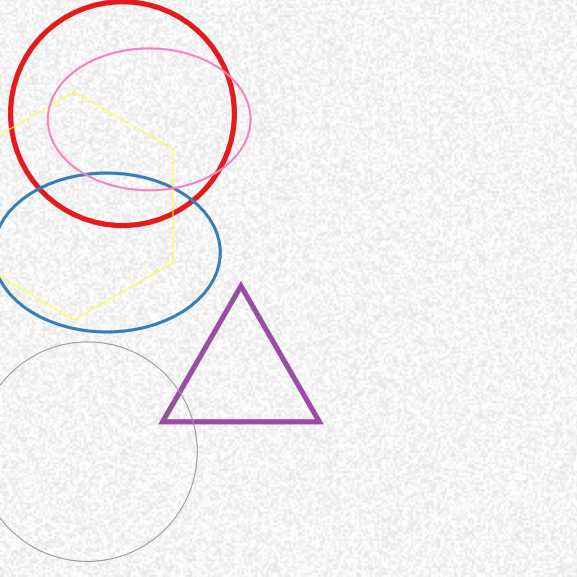[{"shape": "circle", "thickness": 2.5, "radius": 0.97, "center": [0.212, 0.802]}, {"shape": "oval", "thickness": 1.5, "radius": 0.98, "center": [0.185, 0.562]}, {"shape": "triangle", "thickness": 2.5, "radius": 0.78, "center": [0.417, 0.347]}, {"shape": "hexagon", "thickness": 0.5, "radius": 0.99, "center": [0.129, 0.643]}, {"shape": "oval", "thickness": 1, "radius": 0.88, "center": [0.258, 0.792]}, {"shape": "circle", "thickness": 0.5, "radius": 0.95, "center": [0.151, 0.217]}]